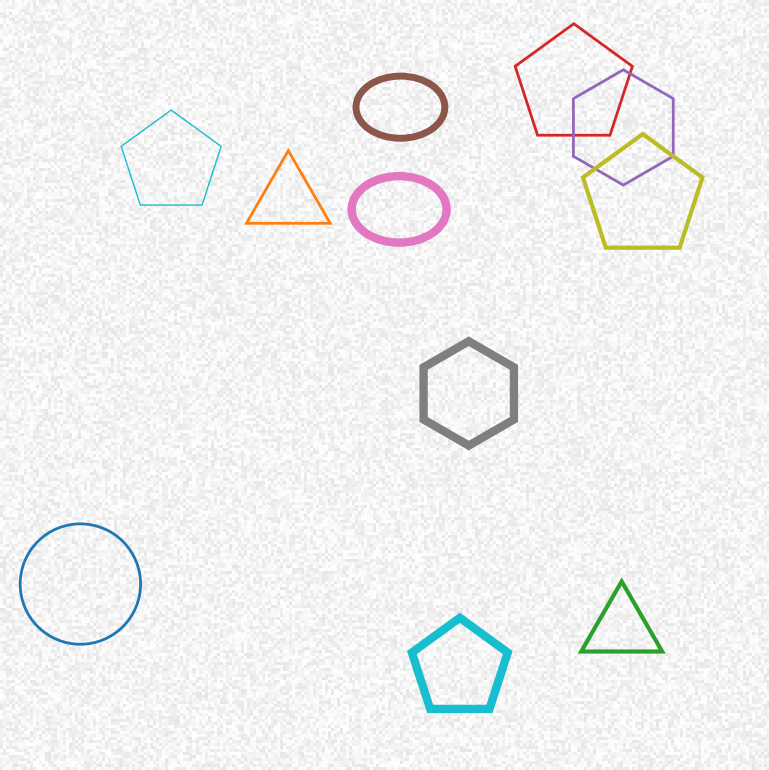[{"shape": "circle", "thickness": 1, "radius": 0.39, "center": [0.104, 0.241]}, {"shape": "triangle", "thickness": 1, "radius": 0.31, "center": [0.374, 0.741]}, {"shape": "triangle", "thickness": 1.5, "radius": 0.3, "center": [0.807, 0.184]}, {"shape": "pentagon", "thickness": 1, "radius": 0.4, "center": [0.745, 0.889]}, {"shape": "hexagon", "thickness": 1, "radius": 0.37, "center": [0.81, 0.835]}, {"shape": "oval", "thickness": 2.5, "radius": 0.29, "center": [0.52, 0.861]}, {"shape": "oval", "thickness": 3, "radius": 0.31, "center": [0.518, 0.728]}, {"shape": "hexagon", "thickness": 3, "radius": 0.34, "center": [0.609, 0.489]}, {"shape": "pentagon", "thickness": 1.5, "radius": 0.41, "center": [0.835, 0.744]}, {"shape": "pentagon", "thickness": 3, "radius": 0.33, "center": [0.597, 0.132]}, {"shape": "pentagon", "thickness": 0.5, "radius": 0.34, "center": [0.222, 0.789]}]